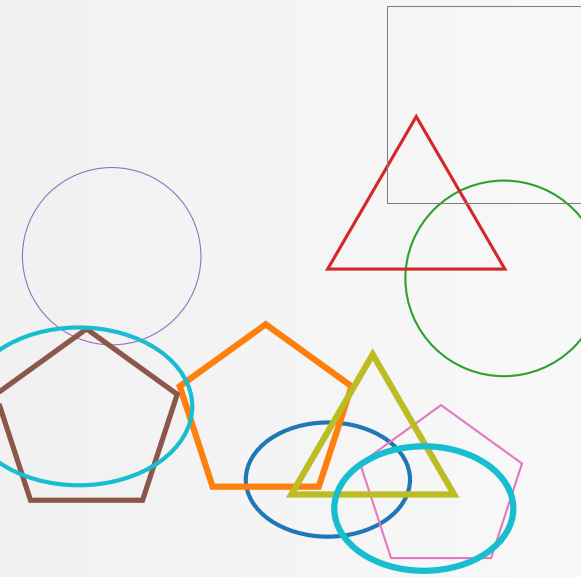[{"shape": "oval", "thickness": 2, "radius": 0.71, "center": [0.564, 0.169]}, {"shape": "pentagon", "thickness": 3, "radius": 0.78, "center": [0.457, 0.282]}, {"shape": "circle", "thickness": 1, "radius": 0.85, "center": [0.867, 0.517]}, {"shape": "triangle", "thickness": 1.5, "radius": 0.88, "center": [0.716, 0.621]}, {"shape": "circle", "thickness": 0.5, "radius": 0.77, "center": [0.192, 0.555]}, {"shape": "pentagon", "thickness": 2.5, "radius": 0.82, "center": [0.149, 0.266]}, {"shape": "pentagon", "thickness": 1, "radius": 0.73, "center": [0.759, 0.151]}, {"shape": "square", "thickness": 0.5, "radius": 0.85, "center": [0.836, 0.819]}, {"shape": "triangle", "thickness": 3, "radius": 0.81, "center": [0.641, 0.224]}, {"shape": "oval", "thickness": 2, "radius": 0.98, "center": [0.136, 0.295]}, {"shape": "oval", "thickness": 3, "radius": 0.77, "center": [0.729, 0.119]}]